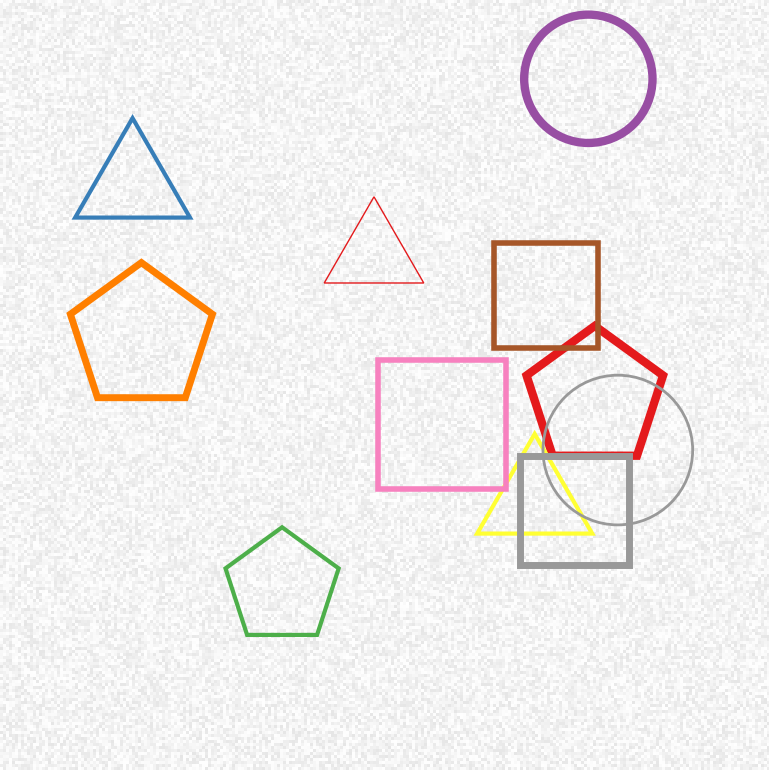[{"shape": "pentagon", "thickness": 3, "radius": 0.47, "center": [0.772, 0.484]}, {"shape": "triangle", "thickness": 0.5, "radius": 0.37, "center": [0.486, 0.67]}, {"shape": "triangle", "thickness": 1.5, "radius": 0.43, "center": [0.172, 0.76]}, {"shape": "pentagon", "thickness": 1.5, "radius": 0.39, "center": [0.366, 0.238]}, {"shape": "circle", "thickness": 3, "radius": 0.42, "center": [0.764, 0.898]}, {"shape": "pentagon", "thickness": 2.5, "radius": 0.48, "center": [0.184, 0.562]}, {"shape": "triangle", "thickness": 1.5, "radius": 0.43, "center": [0.694, 0.35]}, {"shape": "square", "thickness": 2, "radius": 0.34, "center": [0.709, 0.616]}, {"shape": "square", "thickness": 2, "radius": 0.42, "center": [0.574, 0.449]}, {"shape": "circle", "thickness": 1, "radius": 0.49, "center": [0.802, 0.416]}, {"shape": "square", "thickness": 2.5, "radius": 0.35, "center": [0.747, 0.338]}]